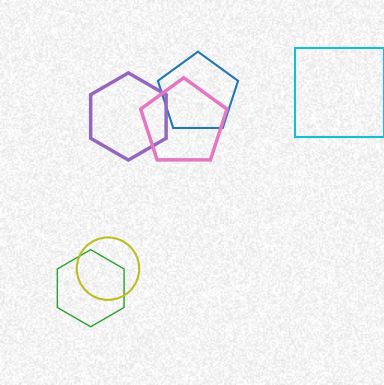[{"shape": "pentagon", "thickness": 1.5, "radius": 0.55, "center": [0.514, 0.756]}, {"shape": "hexagon", "thickness": 1, "radius": 0.5, "center": [0.236, 0.251]}, {"shape": "hexagon", "thickness": 2.5, "radius": 0.57, "center": [0.333, 0.697]}, {"shape": "pentagon", "thickness": 2.5, "radius": 0.59, "center": [0.477, 0.68]}, {"shape": "circle", "thickness": 1.5, "radius": 0.41, "center": [0.281, 0.302]}, {"shape": "square", "thickness": 1.5, "radius": 0.58, "center": [0.881, 0.759]}]